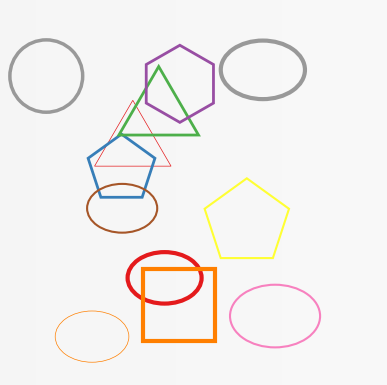[{"shape": "triangle", "thickness": 0.5, "radius": 0.57, "center": [0.343, 0.625]}, {"shape": "oval", "thickness": 3, "radius": 0.48, "center": [0.425, 0.278]}, {"shape": "pentagon", "thickness": 2, "radius": 0.45, "center": [0.314, 0.561]}, {"shape": "triangle", "thickness": 2, "radius": 0.59, "center": [0.41, 0.709]}, {"shape": "hexagon", "thickness": 2, "radius": 0.5, "center": [0.464, 0.782]}, {"shape": "oval", "thickness": 0.5, "radius": 0.48, "center": [0.238, 0.126]}, {"shape": "square", "thickness": 3, "radius": 0.47, "center": [0.461, 0.209]}, {"shape": "pentagon", "thickness": 1.5, "radius": 0.57, "center": [0.637, 0.422]}, {"shape": "oval", "thickness": 1.5, "radius": 0.45, "center": [0.315, 0.459]}, {"shape": "oval", "thickness": 1.5, "radius": 0.58, "center": [0.71, 0.179]}, {"shape": "circle", "thickness": 2.5, "radius": 0.47, "center": [0.119, 0.802]}, {"shape": "oval", "thickness": 3, "radius": 0.54, "center": [0.678, 0.819]}]